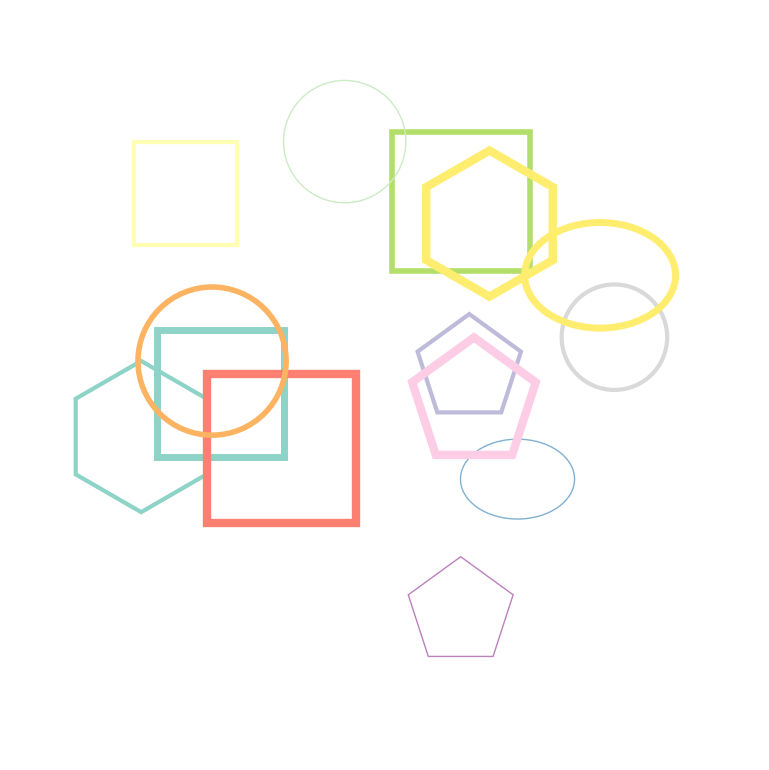[{"shape": "hexagon", "thickness": 1.5, "radius": 0.49, "center": [0.183, 0.433]}, {"shape": "square", "thickness": 2.5, "radius": 0.41, "center": [0.286, 0.489]}, {"shape": "square", "thickness": 1.5, "radius": 0.34, "center": [0.241, 0.749]}, {"shape": "pentagon", "thickness": 1.5, "radius": 0.35, "center": [0.609, 0.522]}, {"shape": "square", "thickness": 3, "radius": 0.48, "center": [0.365, 0.418]}, {"shape": "oval", "thickness": 0.5, "radius": 0.37, "center": [0.672, 0.378]}, {"shape": "circle", "thickness": 2, "radius": 0.48, "center": [0.275, 0.531]}, {"shape": "square", "thickness": 2, "radius": 0.45, "center": [0.599, 0.738]}, {"shape": "pentagon", "thickness": 3, "radius": 0.42, "center": [0.616, 0.477]}, {"shape": "circle", "thickness": 1.5, "radius": 0.34, "center": [0.798, 0.562]}, {"shape": "pentagon", "thickness": 0.5, "radius": 0.36, "center": [0.598, 0.205]}, {"shape": "circle", "thickness": 0.5, "radius": 0.4, "center": [0.448, 0.816]}, {"shape": "hexagon", "thickness": 3, "radius": 0.47, "center": [0.636, 0.71]}, {"shape": "oval", "thickness": 2.5, "radius": 0.49, "center": [0.779, 0.642]}]